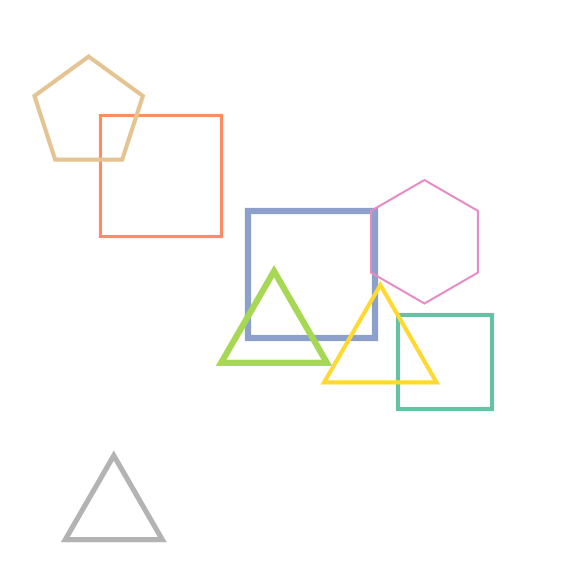[{"shape": "square", "thickness": 2, "radius": 0.41, "center": [0.771, 0.372]}, {"shape": "square", "thickness": 1.5, "radius": 0.53, "center": [0.278, 0.695]}, {"shape": "square", "thickness": 3, "radius": 0.55, "center": [0.539, 0.524]}, {"shape": "hexagon", "thickness": 1, "radius": 0.53, "center": [0.735, 0.581]}, {"shape": "triangle", "thickness": 3, "radius": 0.53, "center": [0.475, 0.424]}, {"shape": "triangle", "thickness": 2, "radius": 0.56, "center": [0.659, 0.393]}, {"shape": "pentagon", "thickness": 2, "radius": 0.49, "center": [0.154, 0.802]}, {"shape": "triangle", "thickness": 2.5, "radius": 0.48, "center": [0.197, 0.113]}]